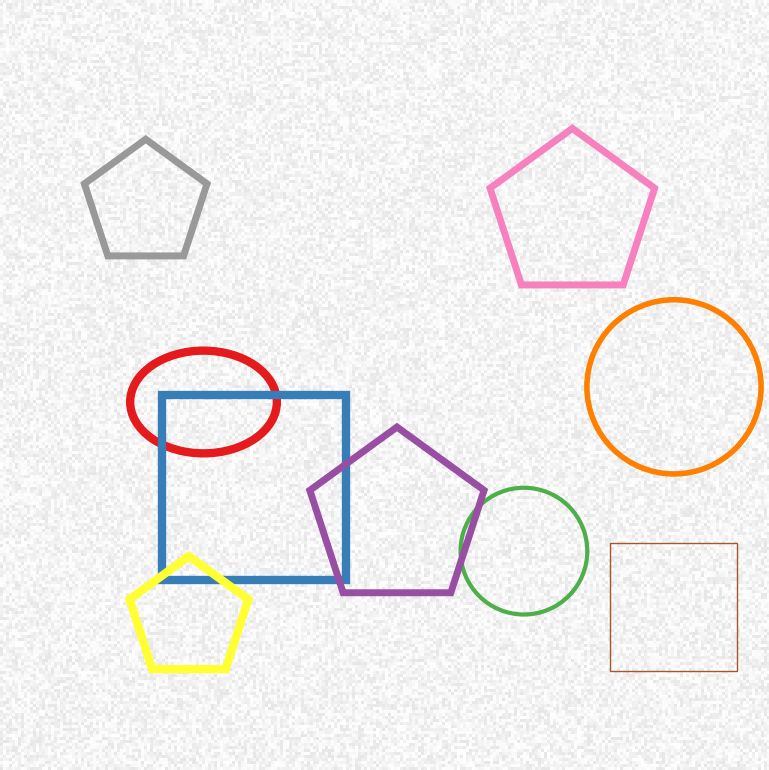[{"shape": "oval", "thickness": 3, "radius": 0.48, "center": [0.264, 0.478]}, {"shape": "square", "thickness": 3, "radius": 0.6, "center": [0.33, 0.367]}, {"shape": "circle", "thickness": 1.5, "radius": 0.41, "center": [0.68, 0.284]}, {"shape": "pentagon", "thickness": 2.5, "radius": 0.59, "center": [0.516, 0.326]}, {"shape": "circle", "thickness": 2, "radius": 0.57, "center": [0.875, 0.498]}, {"shape": "pentagon", "thickness": 3, "radius": 0.41, "center": [0.245, 0.197]}, {"shape": "square", "thickness": 0.5, "radius": 0.41, "center": [0.874, 0.212]}, {"shape": "pentagon", "thickness": 2.5, "radius": 0.56, "center": [0.743, 0.721]}, {"shape": "pentagon", "thickness": 2.5, "radius": 0.42, "center": [0.189, 0.735]}]